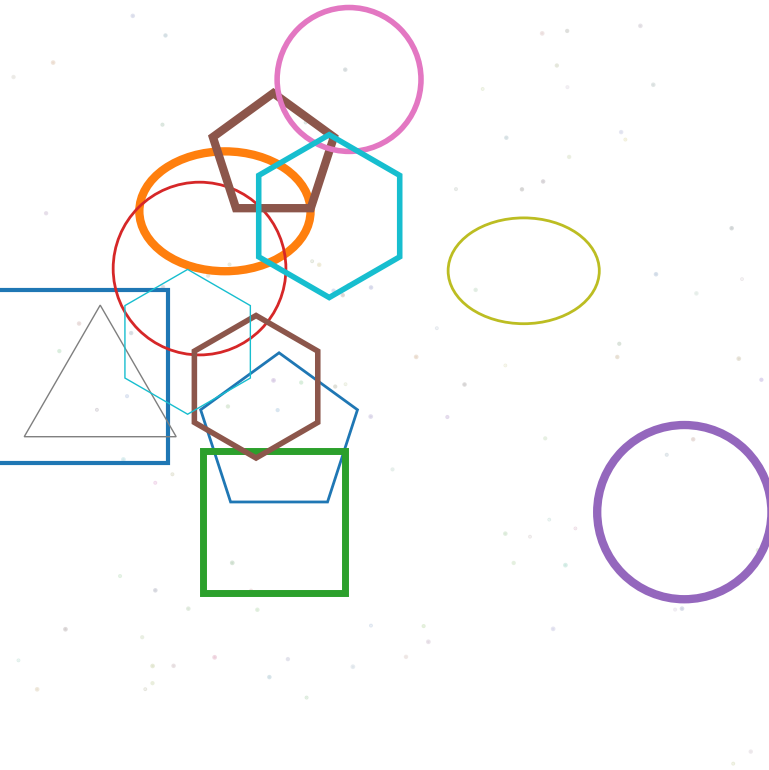[{"shape": "square", "thickness": 1.5, "radius": 0.56, "center": [0.106, 0.511]}, {"shape": "pentagon", "thickness": 1, "radius": 0.54, "center": [0.362, 0.435]}, {"shape": "oval", "thickness": 3, "radius": 0.56, "center": [0.292, 0.726]}, {"shape": "square", "thickness": 2.5, "radius": 0.46, "center": [0.355, 0.322]}, {"shape": "circle", "thickness": 1, "radius": 0.56, "center": [0.259, 0.651]}, {"shape": "circle", "thickness": 3, "radius": 0.57, "center": [0.889, 0.335]}, {"shape": "hexagon", "thickness": 2, "radius": 0.46, "center": [0.333, 0.498]}, {"shape": "pentagon", "thickness": 3, "radius": 0.41, "center": [0.355, 0.796]}, {"shape": "circle", "thickness": 2, "radius": 0.47, "center": [0.453, 0.897]}, {"shape": "triangle", "thickness": 0.5, "radius": 0.57, "center": [0.13, 0.49]}, {"shape": "oval", "thickness": 1, "radius": 0.49, "center": [0.68, 0.648]}, {"shape": "hexagon", "thickness": 0.5, "radius": 0.47, "center": [0.244, 0.556]}, {"shape": "hexagon", "thickness": 2, "radius": 0.53, "center": [0.428, 0.719]}]